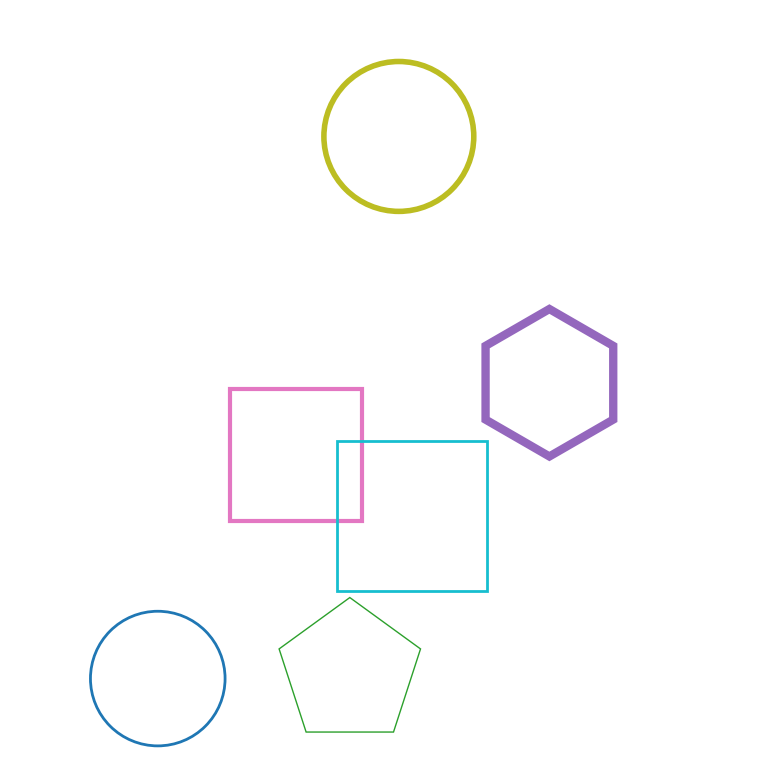[{"shape": "circle", "thickness": 1, "radius": 0.44, "center": [0.205, 0.119]}, {"shape": "pentagon", "thickness": 0.5, "radius": 0.48, "center": [0.454, 0.127]}, {"shape": "hexagon", "thickness": 3, "radius": 0.48, "center": [0.714, 0.503]}, {"shape": "square", "thickness": 1.5, "radius": 0.43, "center": [0.385, 0.409]}, {"shape": "circle", "thickness": 2, "radius": 0.49, "center": [0.518, 0.823]}, {"shape": "square", "thickness": 1, "radius": 0.49, "center": [0.535, 0.33]}]